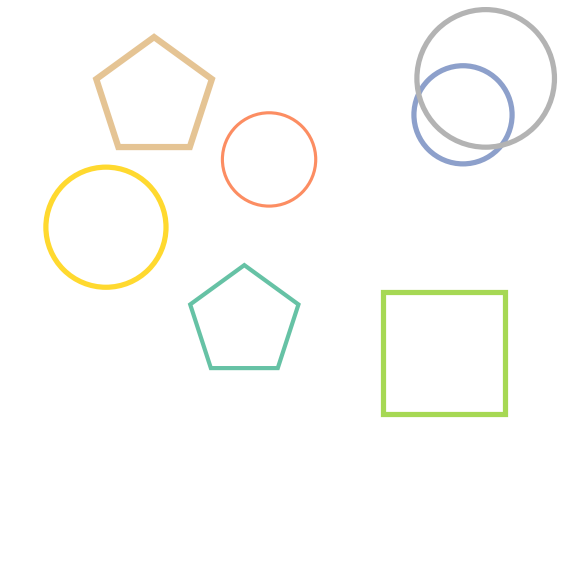[{"shape": "pentagon", "thickness": 2, "radius": 0.49, "center": [0.423, 0.441]}, {"shape": "circle", "thickness": 1.5, "radius": 0.4, "center": [0.466, 0.723]}, {"shape": "circle", "thickness": 2.5, "radius": 0.42, "center": [0.802, 0.8]}, {"shape": "square", "thickness": 2.5, "radius": 0.53, "center": [0.769, 0.389]}, {"shape": "circle", "thickness": 2.5, "radius": 0.52, "center": [0.183, 0.606]}, {"shape": "pentagon", "thickness": 3, "radius": 0.53, "center": [0.267, 0.83]}, {"shape": "circle", "thickness": 2.5, "radius": 0.6, "center": [0.841, 0.863]}]